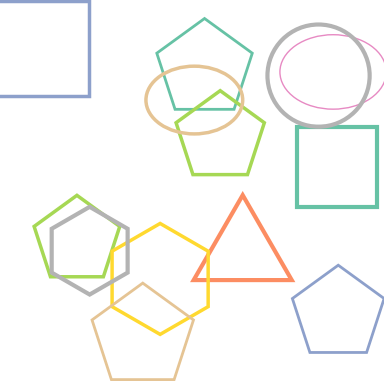[{"shape": "square", "thickness": 3, "radius": 0.52, "center": [0.875, 0.565]}, {"shape": "pentagon", "thickness": 2, "radius": 0.65, "center": [0.531, 0.822]}, {"shape": "triangle", "thickness": 3, "radius": 0.74, "center": [0.63, 0.346]}, {"shape": "square", "thickness": 2.5, "radius": 0.61, "center": [0.108, 0.874]}, {"shape": "pentagon", "thickness": 2, "radius": 0.63, "center": [0.879, 0.186]}, {"shape": "oval", "thickness": 1, "radius": 0.69, "center": [0.865, 0.813]}, {"shape": "pentagon", "thickness": 2.5, "radius": 0.58, "center": [0.2, 0.376]}, {"shape": "pentagon", "thickness": 2.5, "radius": 0.6, "center": [0.572, 0.644]}, {"shape": "hexagon", "thickness": 2.5, "radius": 0.72, "center": [0.416, 0.276]}, {"shape": "pentagon", "thickness": 2, "radius": 0.69, "center": [0.371, 0.126]}, {"shape": "oval", "thickness": 2.5, "radius": 0.63, "center": [0.505, 0.74]}, {"shape": "circle", "thickness": 3, "radius": 0.66, "center": [0.827, 0.804]}, {"shape": "hexagon", "thickness": 3, "radius": 0.57, "center": [0.233, 0.349]}]